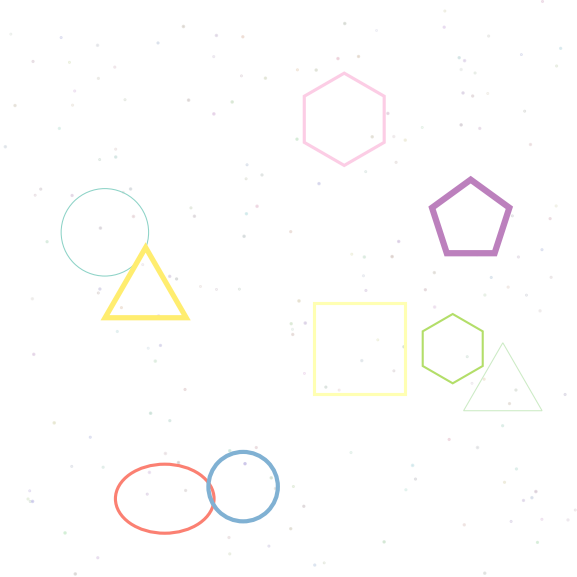[{"shape": "circle", "thickness": 0.5, "radius": 0.38, "center": [0.182, 0.597]}, {"shape": "square", "thickness": 1.5, "radius": 0.39, "center": [0.622, 0.395]}, {"shape": "oval", "thickness": 1.5, "radius": 0.43, "center": [0.285, 0.136]}, {"shape": "circle", "thickness": 2, "radius": 0.3, "center": [0.421, 0.156]}, {"shape": "hexagon", "thickness": 1, "radius": 0.3, "center": [0.784, 0.395]}, {"shape": "hexagon", "thickness": 1.5, "radius": 0.4, "center": [0.596, 0.793]}, {"shape": "pentagon", "thickness": 3, "radius": 0.35, "center": [0.815, 0.618]}, {"shape": "triangle", "thickness": 0.5, "radius": 0.39, "center": [0.871, 0.327]}, {"shape": "triangle", "thickness": 2.5, "radius": 0.41, "center": [0.252, 0.49]}]